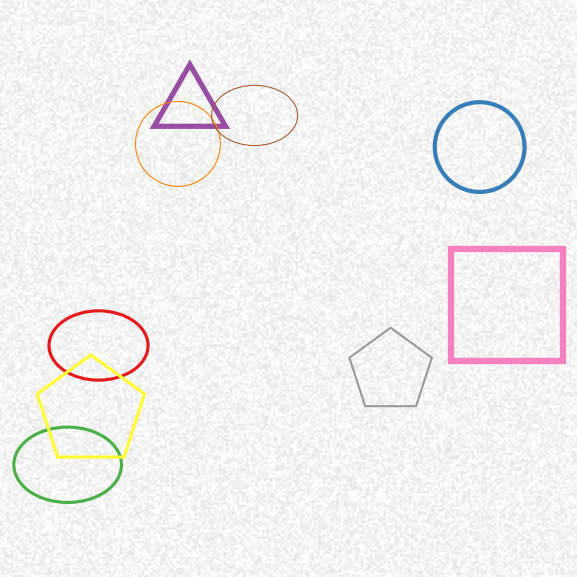[{"shape": "oval", "thickness": 1.5, "radius": 0.43, "center": [0.171, 0.401]}, {"shape": "circle", "thickness": 2, "radius": 0.39, "center": [0.831, 0.744]}, {"shape": "oval", "thickness": 1.5, "radius": 0.47, "center": [0.117, 0.194]}, {"shape": "triangle", "thickness": 2.5, "radius": 0.36, "center": [0.329, 0.816]}, {"shape": "circle", "thickness": 0.5, "radius": 0.37, "center": [0.308, 0.75]}, {"shape": "pentagon", "thickness": 1.5, "radius": 0.49, "center": [0.157, 0.287]}, {"shape": "oval", "thickness": 0.5, "radius": 0.37, "center": [0.441, 0.799]}, {"shape": "square", "thickness": 3, "radius": 0.48, "center": [0.877, 0.472]}, {"shape": "pentagon", "thickness": 1, "radius": 0.38, "center": [0.676, 0.357]}]